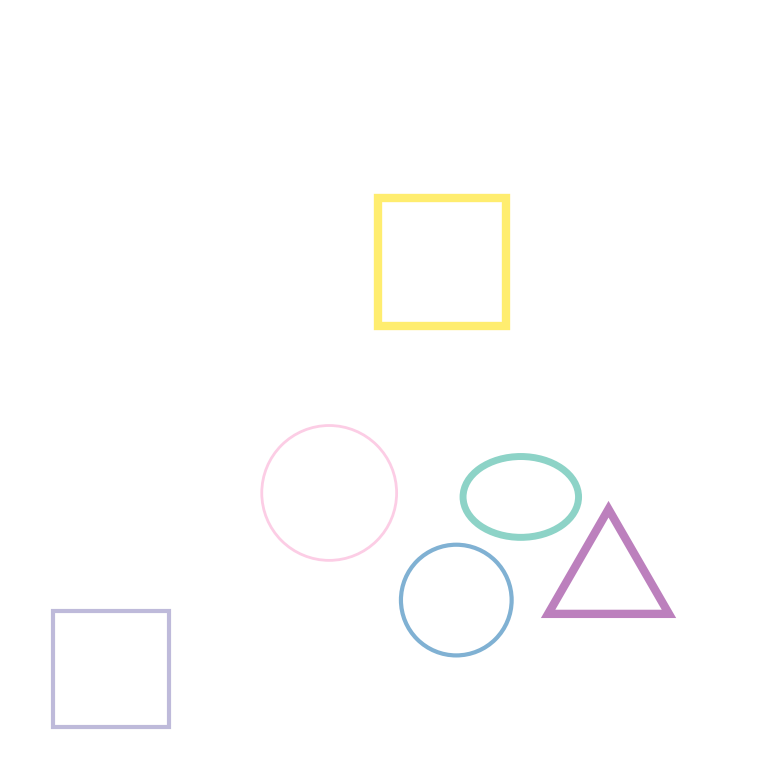[{"shape": "oval", "thickness": 2.5, "radius": 0.37, "center": [0.676, 0.355]}, {"shape": "square", "thickness": 1.5, "radius": 0.38, "center": [0.144, 0.131]}, {"shape": "circle", "thickness": 1.5, "radius": 0.36, "center": [0.593, 0.221]}, {"shape": "circle", "thickness": 1, "radius": 0.44, "center": [0.428, 0.36]}, {"shape": "triangle", "thickness": 3, "radius": 0.45, "center": [0.79, 0.248]}, {"shape": "square", "thickness": 3, "radius": 0.42, "center": [0.574, 0.659]}]